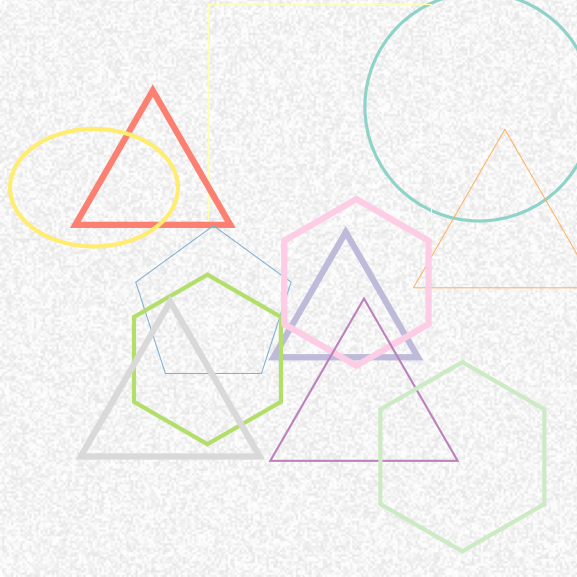[{"shape": "circle", "thickness": 1.5, "radius": 0.99, "center": [0.83, 0.814]}, {"shape": "square", "thickness": 0.5, "radius": 0.97, "center": [0.553, 0.799]}, {"shape": "triangle", "thickness": 3, "radius": 0.72, "center": [0.599, 0.453]}, {"shape": "triangle", "thickness": 3, "radius": 0.77, "center": [0.265, 0.687]}, {"shape": "pentagon", "thickness": 0.5, "radius": 0.71, "center": [0.37, 0.467]}, {"shape": "triangle", "thickness": 0.5, "radius": 0.91, "center": [0.874, 0.592]}, {"shape": "hexagon", "thickness": 2, "radius": 0.73, "center": [0.359, 0.377]}, {"shape": "hexagon", "thickness": 3, "radius": 0.72, "center": [0.617, 0.51]}, {"shape": "triangle", "thickness": 3, "radius": 0.89, "center": [0.295, 0.298]}, {"shape": "triangle", "thickness": 1, "radius": 0.94, "center": [0.63, 0.295]}, {"shape": "hexagon", "thickness": 2, "radius": 0.82, "center": [0.801, 0.208]}, {"shape": "oval", "thickness": 2, "radius": 0.73, "center": [0.163, 0.674]}]